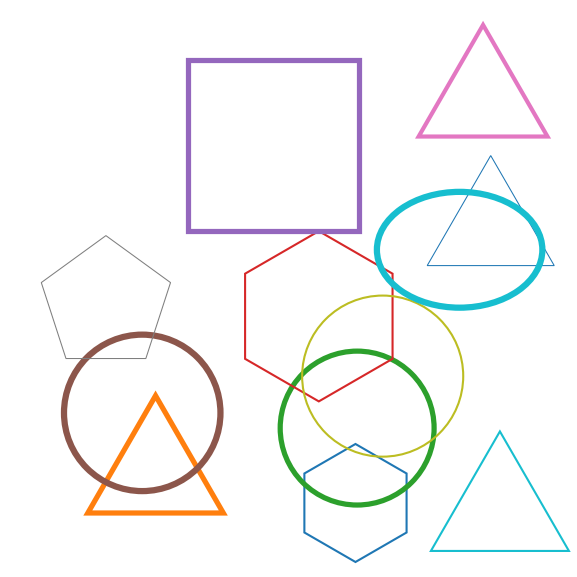[{"shape": "hexagon", "thickness": 1, "radius": 0.51, "center": [0.616, 0.128]}, {"shape": "triangle", "thickness": 0.5, "radius": 0.64, "center": [0.85, 0.603]}, {"shape": "triangle", "thickness": 2.5, "radius": 0.68, "center": [0.269, 0.179]}, {"shape": "circle", "thickness": 2.5, "radius": 0.67, "center": [0.618, 0.258]}, {"shape": "hexagon", "thickness": 1, "radius": 0.74, "center": [0.552, 0.452]}, {"shape": "square", "thickness": 2.5, "radius": 0.74, "center": [0.474, 0.748]}, {"shape": "circle", "thickness": 3, "radius": 0.68, "center": [0.246, 0.284]}, {"shape": "triangle", "thickness": 2, "radius": 0.64, "center": [0.836, 0.827]}, {"shape": "pentagon", "thickness": 0.5, "radius": 0.59, "center": [0.183, 0.473]}, {"shape": "circle", "thickness": 1, "radius": 0.7, "center": [0.663, 0.348]}, {"shape": "oval", "thickness": 3, "radius": 0.72, "center": [0.796, 0.567]}, {"shape": "triangle", "thickness": 1, "radius": 0.69, "center": [0.866, 0.114]}]